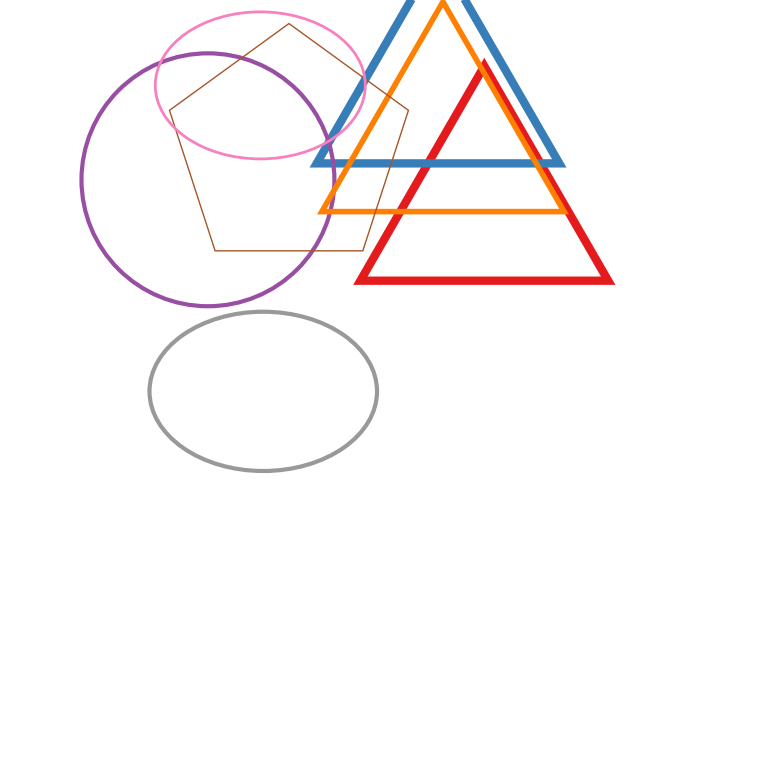[{"shape": "triangle", "thickness": 3, "radius": 0.93, "center": [0.629, 0.728]}, {"shape": "triangle", "thickness": 3, "radius": 0.91, "center": [0.569, 0.879]}, {"shape": "circle", "thickness": 1.5, "radius": 0.82, "center": [0.27, 0.767]}, {"shape": "triangle", "thickness": 2, "radius": 0.91, "center": [0.575, 0.816]}, {"shape": "pentagon", "thickness": 0.5, "radius": 0.82, "center": [0.375, 0.806]}, {"shape": "oval", "thickness": 1, "radius": 0.68, "center": [0.338, 0.889]}, {"shape": "oval", "thickness": 1.5, "radius": 0.74, "center": [0.342, 0.492]}]